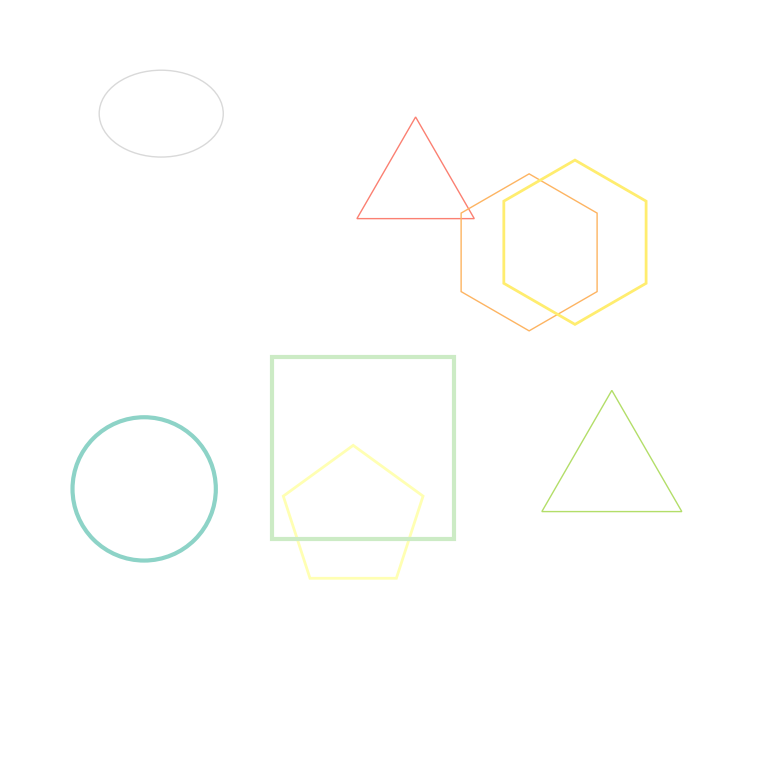[{"shape": "circle", "thickness": 1.5, "radius": 0.47, "center": [0.187, 0.365]}, {"shape": "pentagon", "thickness": 1, "radius": 0.48, "center": [0.459, 0.326]}, {"shape": "triangle", "thickness": 0.5, "radius": 0.44, "center": [0.54, 0.76]}, {"shape": "hexagon", "thickness": 0.5, "radius": 0.51, "center": [0.687, 0.672]}, {"shape": "triangle", "thickness": 0.5, "radius": 0.52, "center": [0.795, 0.388]}, {"shape": "oval", "thickness": 0.5, "radius": 0.4, "center": [0.209, 0.852]}, {"shape": "square", "thickness": 1.5, "radius": 0.59, "center": [0.471, 0.418]}, {"shape": "hexagon", "thickness": 1, "radius": 0.53, "center": [0.747, 0.685]}]